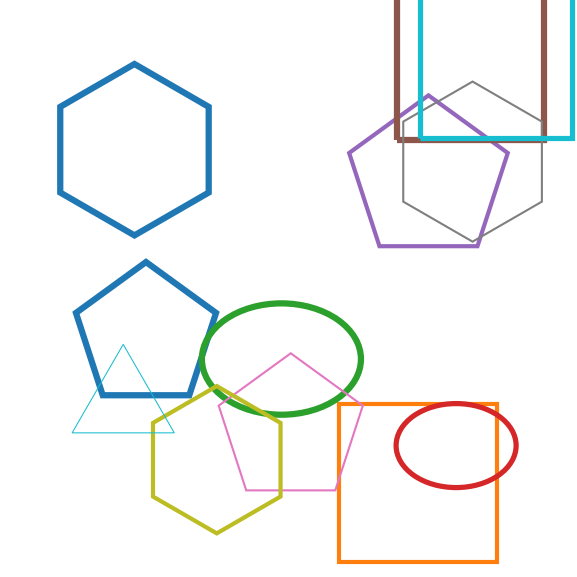[{"shape": "hexagon", "thickness": 3, "radius": 0.74, "center": [0.233, 0.74]}, {"shape": "pentagon", "thickness": 3, "radius": 0.64, "center": [0.253, 0.418]}, {"shape": "square", "thickness": 2, "radius": 0.69, "center": [0.724, 0.162]}, {"shape": "oval", "thickness": 3, "radius": 0.69, "center": [0.487, 0.377]}, {"shape": "oval", "thickness": 2.5, "radius": 0.52, "center": [0.79, 0.228]}, {"shape": "pentagon", "thickness": 2, "radius": 0.72, "center": [0.742, 0.69]}, {"shape": "square", "thickness": 3, "radius": 0.63, "center": [0.815, 0.884]}, {"shape": "pentagon", "thickness": 1, "radius": 0.66, "center": [0.503, 0.256]}, {"shape": "hexagon", "thickness": 1, "radius": 0.69, "center": [0.818, 0.719]}, {"shape": "hexagon", "thickness": 2, "radius": 0.64, "center": [0.375, 0.203]}, {"shape": "triangle", "thickness": 0.5, "radius": 0.51, "center": [0.213, 0.301]}, {"shape": "square", "thickness": 2.5, "radius": 0.66, "center": [0.859, 0.891]}]